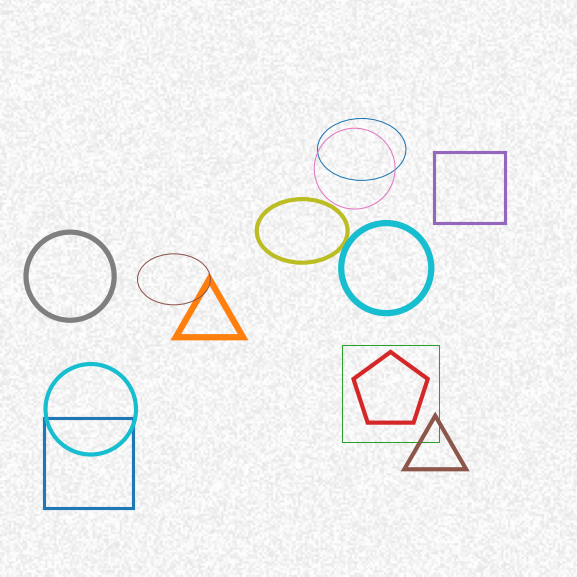[{"shape": "oval", "thickness": 0.5, "radius": 0.38, "center": [0.626, 0.74]}, {"shape": "square", "thickness": 1.5, "radius": 0.39, "center": [0.153, 0.197]}, {"shape": "triangle", "thickness": 3, "radius": 0.34, "center": [0.363, 0.449]}, {"shape": "square", "thickness": 0.5, "radius": 0.42, "center": [0.676, 0.317]}, {"shape": "pentagon", "thickness": 2, "radius": 0.34, "center": [0.676, 0.322]}, {"shape": "square", "thickness": 1.5, "radius": 0.31, "center": [0.813, 0.675]}, {"shape": "oval", "thickness": 0.5, "radius": 0.32, "center": [0.301, 0.515]}, {"shape": "triangle", "thickness": 2, "radius": 0.31, "center": [0.754, 0.217]}, {"shape": "circle", "thickness": 0.5, "radius": 0.35, "center": [0.614, 0.707]}, {"shape": "circle", "thickness": 2.5, "radius": 0.38, "center": [0.121, 0.521]}, {"shape": "oval", "thickness": 2, "radius": 0.39, "center": [0.523, 0.599]}, {"shape": "circle", "thickness": 3, "radius": 0.39, "center": [0.669, 0.535]}, {"shape": "circle", "thickness": 2, "radius": 0.39, "center": [0.157, 0.29]}]